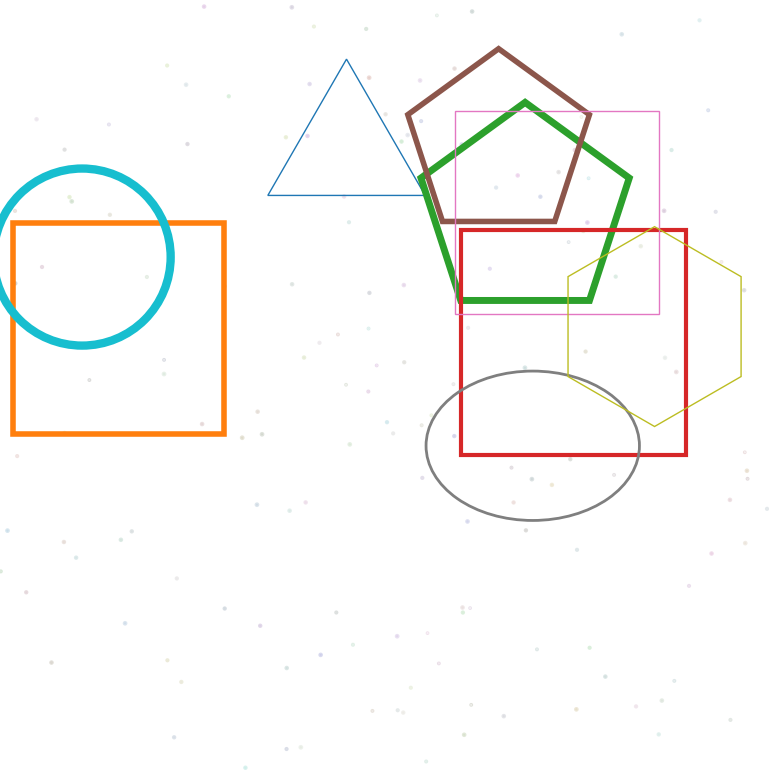[{"shape": "triangle", "thickness": 0.5, "radius": 0.59, "center": [0.45, 0.805]}, {"shape": "square", "thickness": 2, "radius": 0.69, "center": [0.154, 0.573]}, {"shape": "pentagon", "thickness": 2.5, "radius": 0.71, "center": [0.682, 0.725]}, {"shape": "square", "thickness": 1.5, "radius": 0.73, "center": [0.745, 0.555]}, {"shape": "pentagon", "thickness": 2, "radius": 0.62, "center": [0.648, 0.813]}, {"shape": "square", "thickness": 0.5, "radius": 0.66, "center": [0.724, 0.724]}, {"shape": "oval", "thickness": 1, "radius": 0.69, "center": [0.692, 0.421]}, {"shape": "hexagon", "thickness": 0.5, "radius": 0.65, "center": [0.85, 0.576]}, {"shape": "circle", "thickness": 3, "radius": 0.57, "center": [0.107, 0.666]}]